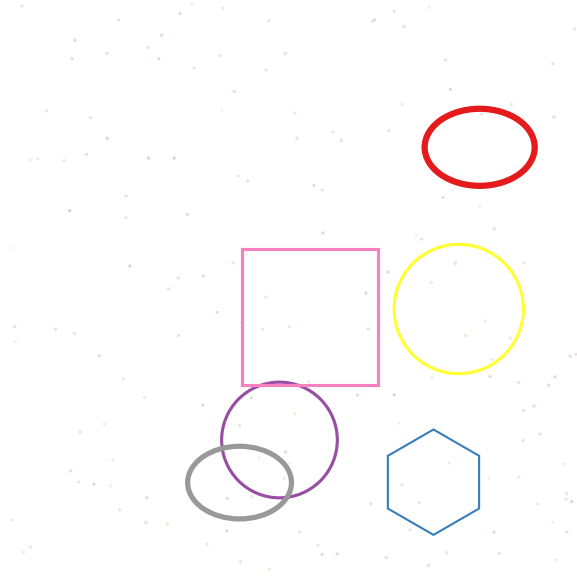[{"shape": "oval", "thickness": 3, "radius": 0.48, "center": [0.831, 0.744]}, {"shape": "hexagon", "thickness": 1, "radius": 0.46, "center": [0.751, 0.164]}, {"shape": "circle", "thickness": 1.5, "radius": 0.5, "center": [0.484, 0.237]}, {"shape": "circle", "thickness": 1.5, "radius": 0.56, "center": [0.794, 0.464]}, {"shape": "square", "thickness": 1.5, "radius": 0.59, "center": [0.537, 0.45]}, {"shape": "oval", "thickness": 2.5, "radius": 0.45, "center": [0.415, 0.163]}]